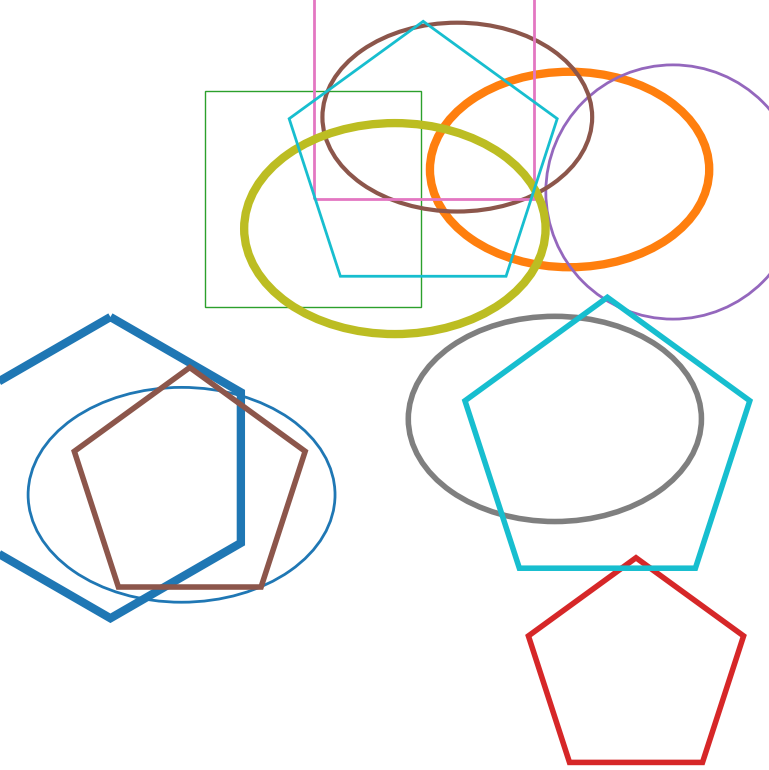[{"shape": "oval", "thickness": 1, "radius": 1.0, "center": [0.236, 0.357]}, {"shape": "hexagon", "thickness": 3, "radius": 0.98, "center": [0.143, 0.393]}, {"shape": "oval", "thickness": 3, "radius": 0.91, "center": [0.74, 0.78]}, {"shape": "square", "thickness": 0.5, "radius": 0.7, "center": [0.406, 0.741]}, {"shape": "pentagon", "thickness": 2, "radius": 0.73, "center": [0.826, 0.129]}, {"shape": "circle", "thickness": 1, "radius": 0.83, "center": [0.874, 0.751]}, {"shape": "pentagon", "thickness": 2, "radius": 0.79, "center": [0.246, 0.365]}, {"shape": "oval", "thickness": 1.5, "radius": 0.88, "center": [0.594, 0.848]}, {"shape": "square", "thickness": 1, "radius": 0.71, "center": [0.55, 0.884]}, {"shape": "oval", "thickness": 2, "radius": 0.95, "center": [0.721, 0.456]}, {"shape": "oval", "thickness": 3, "radius": 0.98, "center": [0.513, 0.703]}, {"shape": "pentagon", "thickness": 1, "radius": 0.92, "center": [0.55, 0.789]}, {"shape": "pentagon", "thickness": 2, "radius": 0.97, "center": [0.789, 0.419]}]